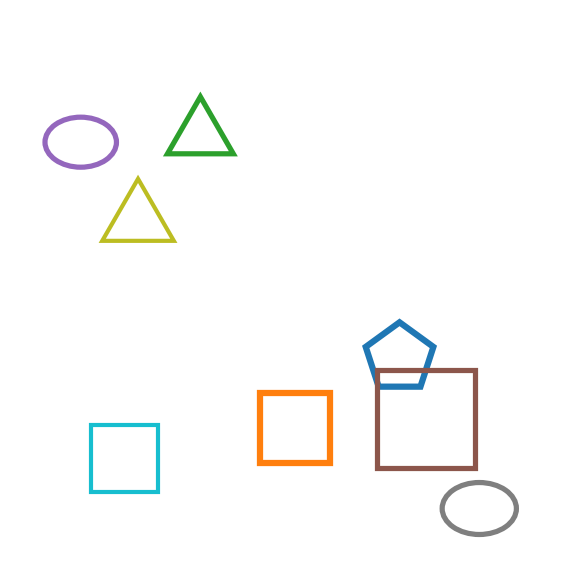[{"shape": "pentagon", "thickness": 3, "radius": 0.31, "center": [0.692, 0.379]}, {"shape": "square", "thickness": 3, "radius": 0.3, "center": [0.511, 0.257]}, {"shape": "triangle", "thickness": 2.5, "radius": 0.33, "center": [0.347, 0.766]}, {"shape": "oval", "thickness": 2.5, "radius": 0.31, "center": [0.14, 0.753]}, {"shape": "square", "thickness": 2.5, "radius": 0.42, "center": [0.738, 0.273]}, {"shape": "oval", "thickness": 2.5, "radius": 0.32, "center": [0.83, 0.119]}, {"shape": "triangle", "thickness": 2, "radius": 0.36, "center": [0.239, 0.618]}, {"shape": "square", "thickness": 2, "radius": 0.29, "center": [0.216, 0.205]}]